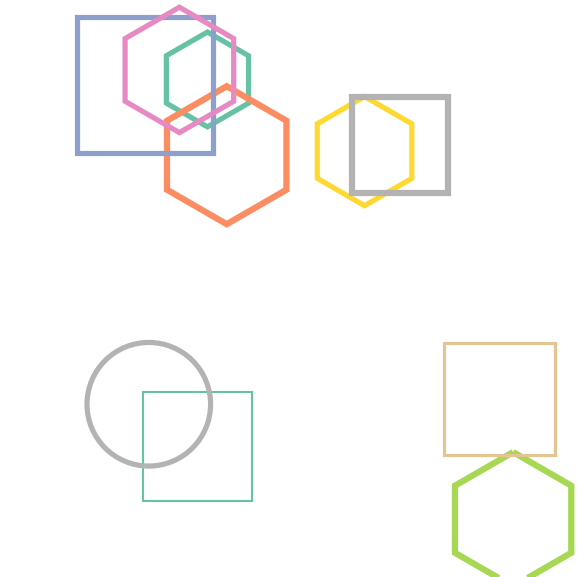[{"shape": "square", "thickness": 1, "radius": 0.47, "center": [0.342, 0.225]}, {"shape": "hexagon", "thickness": 2.5, "radius": 0.41, "center": [0.359, 0.862]}, {"shape": "hexagon", "thickness": 3, "radius": 0.6, "center": [0.393, 0.73]}, {"shape": "square", "thickness": 2.5, "radius": 0.59, "center": [0.251, 0.852]}, {"shape": "hexagon", "thickness": 2.5, "radius": 0.54, "center": [0.311, 0.878]}, {"shape": "hexagon", "thickness": 3, "radius": 0.58, "center": [0.889, 0.1]}, {"shape": "hexagon", "thickness": 2.5, "radius": 0.47, "center": [0.631, 0.738]}, {"shape": "square", "thickness": 1.5, "radius": 0.48, "center": [0.865, 0.308]}, {"shape": "square", "thickness": 3, "radius": 0.41, "center": [0.692, 0.748]}, {"shape": "circle", "thickness": 2.5, "radius": 0.54, "center": [0.258, 0.299]}]